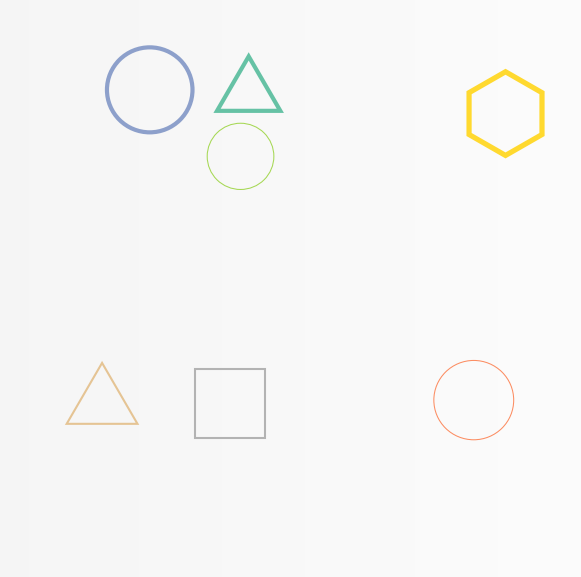[{"shape": "triangle", "thickness": 2, "radius": 0.31, "center": [0.428, 0.839]}, {"shape": "circle", "thickness": 0.5, "radius": 0.34, "center": [0.815, 0.306]}, {"shape": "circle", "thickness": 2, "radius": 0.37, "center": [0.258, 0.844]}, {"shape": "circle", "thickness": 0.5, "radius": 0.29, "center": [0.414, 0.728]}, {"shape": "hexagon", "thickness": 2.5, "radius": 0.36, "center": [0.87, 0.802]}, {"shape": "triangle", "thickness": 1, "radius": 0.35, "center": [0.176, 0.3]}, {"shape": "square", "thickness": 1, "radius": 0.3, "center": [0.396, 0.3]}]